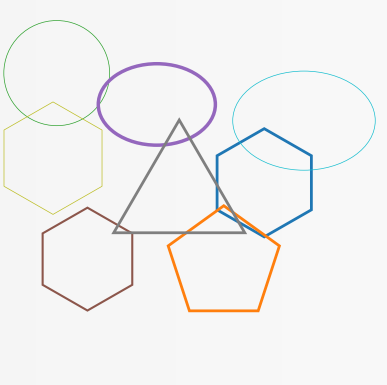[{"shape": "hexagon", "thickness": 2, "radius": 0.7, "center": [0.682, 0.525]}, {"shape": "pentagon", "thickness": 2, "radius": 0.75, "center": [0.578, 0.315]}, {"shape": "circle", "thickness": 0.5, "radius": 0.68, "center": [0.146, 0.81]}, {"shape": "oval", "thickness": 2.5, "radius": 0.76, "center": [0.405, 0.729]}, {"shape": "hexagon", "thickness": 1.5, "radius": 0.67, "center": [0.226, 0.327]}, {"shape": "triangle", "thickness": 2, "radius": 0.98, "center": [0.463, 0.493]}, {"shape": "hexagon", "thickness": 0.5, "radius": 0.73, "center": [0.137, 0.589]}, {"shape": "oval", "thickness": 0.5, "radius": 0.92, "center": [0.784, 0.687]}]